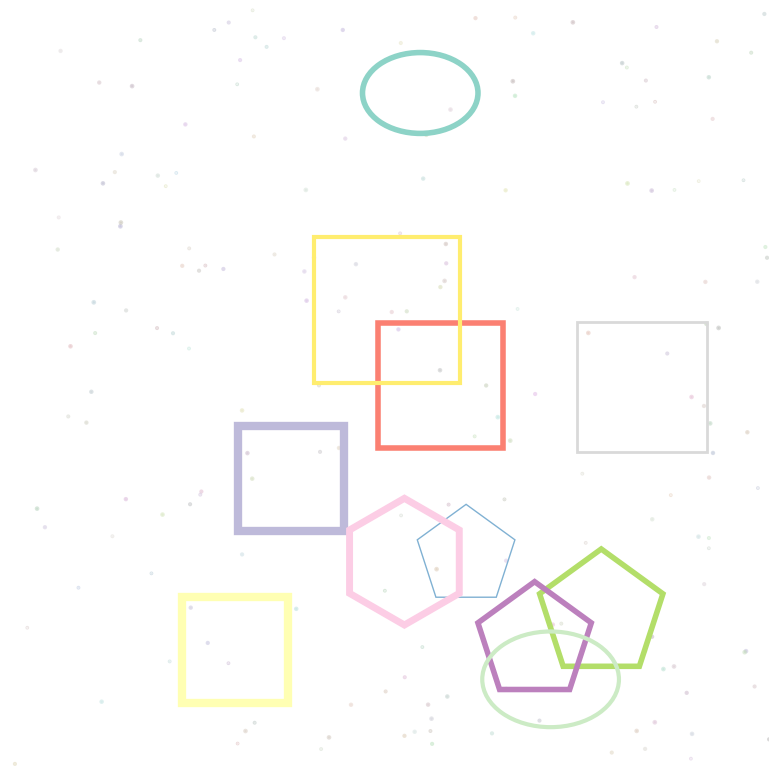[{"shape": "oval", "thickness": 2, "radius": 0.37, "center": [0.546, 0.879]}, {"shape": "square", "thickness": 3, "radius": 0.34, "center": [0.305, 0.156]}, {"shape": "square", "thickness": 3, "radius": 0.34, "center": [0.378, 0.379]}, {"shape": "square", "thickness": 2, "radius": 0.41, "center": [0.571, 0.5]}, {"shape": "pentagon", "thickness": 0.5, "radius": 0.33, "center": [0.605, 0.278]}, {"shape": "pentagon", "thickness": 2, "radius": 0.42, "center": [0.781, 0.203]}, {"shape": "hexagon", "thickness": 2.5, "radius": 0.41, "center": [0.525, 0.271]}, {"shape": "square", "thickness": 1, "radius": 0.42, "center": [0.834, 0.498]}, {"shape": "pentagon", "thickness": 2, "radius": 0.39, "center": [0.694, 0.167]}, {"shape": "oval", "thickness": 1.5, "radius": 0.44, "center": [0.715, 0.118]}, {"shape": "square", "thickness": 1.5, "radius": 0.47, "center": [0.502, 0.597]}]